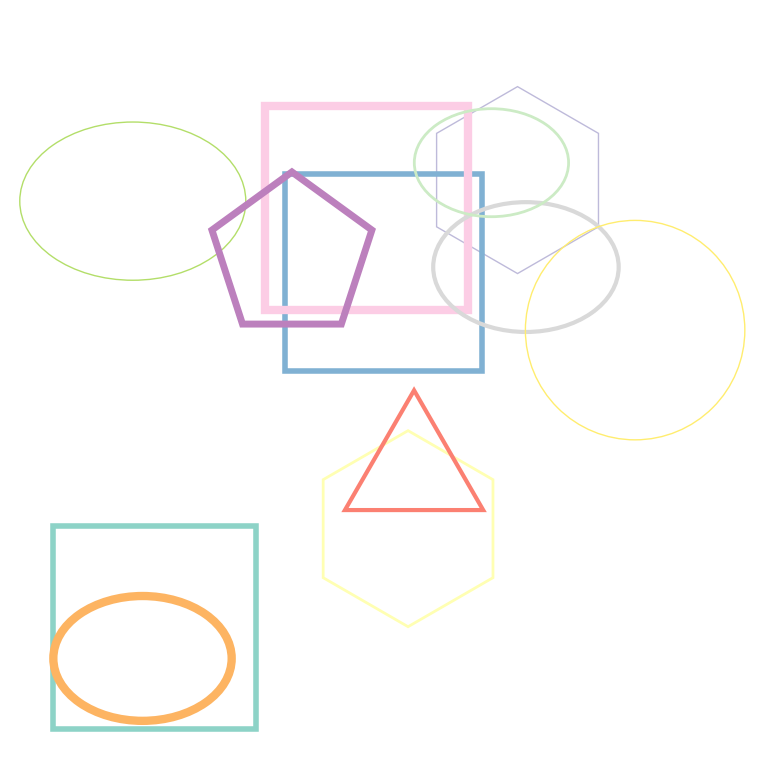[{"shape": "square", "thickness": 2, "radius": 0.66, "center": [0.2, 0.185]}, {"shape": "hexagon", "thickness": 1, "radius": 0.64, "center": [0.53, 0.313]}, {"shape": "hexagon", "thickness": 0.5, "radius": 0.61, "center": [0.672, 0.766]}, {"shape": "triangle", "thickness": 1.5, "radius": 0.52, "center": [0.538, 0.389]}, {"shape": "square", "thickness": 2, "radius": 0.64, "center": [0.498, 0.646]}, {"shape": "oval", "thickness": 3, "radius": 0.58, "center": [0.185, 0.145]}, {"shape": "oval", "thickness": 0.5, "radius": 0.73, "center": [0.172, 0.739]}, {"shape": "square", "thickness": 3, "radius": 0.66, "center": [0.476, 0.73]}, {"shape": "oval", "thickness": 1.5, "radius": 0.6, "center": [0.683, 0.653]}, {"shape": "pentagon", "thickness": 2.5, "radius": 0.55, "center": [0.379, 0.667]}, {"shape": "oval", "thickness": 1, "radius": 0.5, "center": [0.638, 0.789]}, {"shape": "circle", "thickness": 0.5, "radius": 0.71, "center": [0.825, 0.571]}]